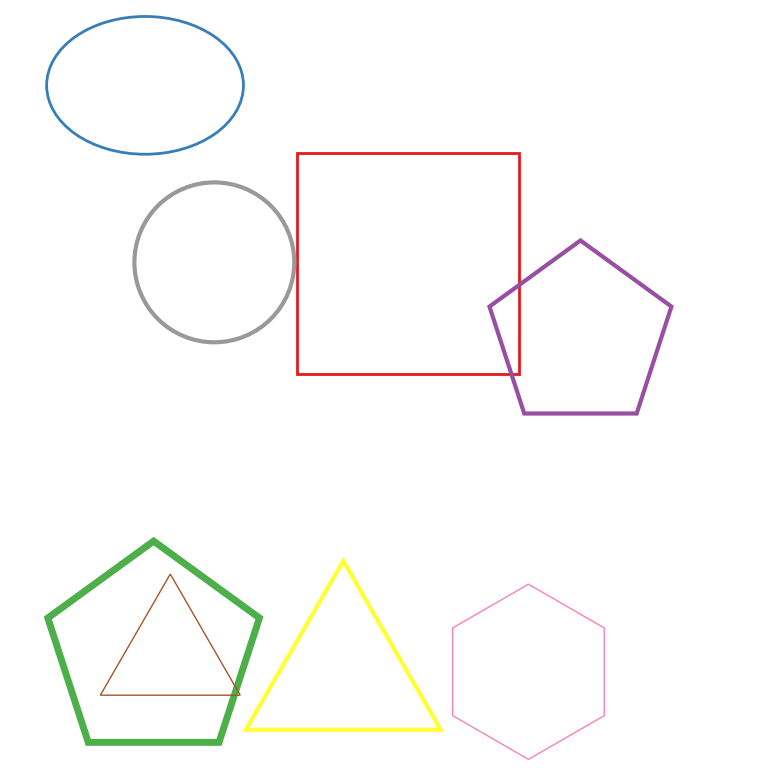[{"shape": "square", "thickness": 1, "radius": 0.72, "center": [0.529, 0.658]}, {"shape": "oval", "thickness": 1, "radius": 0.64, "center": [0.188, 0.889]}, {"shape": "pentagon", "thickness": 2.5, "radius": 0.72, "center": [0.2, 0.153]}, {"shape": "pentagon", "thickness": 1.5, "radius": 0.62, "center": [0.754, 0.563]}, {"shape": "triangle", "thickness": 1.5, "radius": 0.73, "center": [0.446, 0.125]}, {"shape": "triangle", "thickness": 0.5, "radius": 0.52, "center": [0.221, 0.15]}, {"shape": "hexagon", "thickness": 0.5, "radius": 0.57, "center": [0.686, 0.128]}, {"shape": "circle", "thickness": 1.5, "radius": 0.52, "center": [0.278, 0.659]}]